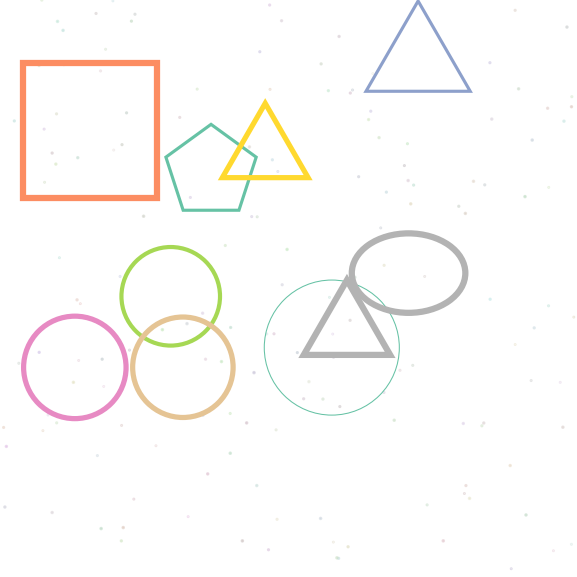[{"shape": "pentagon", "thickness": 1.5, "radius": 0.41, "center": [0.365, 0.702]}, {"shape": "circle", "thickness": 0.5, "radius": 0.58, "center": [0.575, 0.397]}, {"shape": "square", "thickness": 3, "radius": 0.58, "center": [0.156, 0.773]}, {"shape": "triangle", "thickness": 1.5, "radius": 0.52, "center": [0.724, 0.893]}, {"shape": "circle", "thickness": 2.5, "radius": 0.44, "center": [0.13, 0.363]}, {"shape": "circle", "thickness": 2, "radius": 0.43, "center": [0.296, 0.486]}, {"shape": "triangle", "thickness": 2.5, "radius": 0.43, "center": [0.459, 0.734]}, {"shape": "circle", "thickness": 2.5, "radius": 0.43, "center": [0.317, 0.363]}, {"shape": "oval", "thickness": 3, "radius": 0.49, "center": [0.707, 0.526]}, {"shape": "triangle", "thickness": 3, "radius": 0.43, "center": [0.601, 0.428]}]